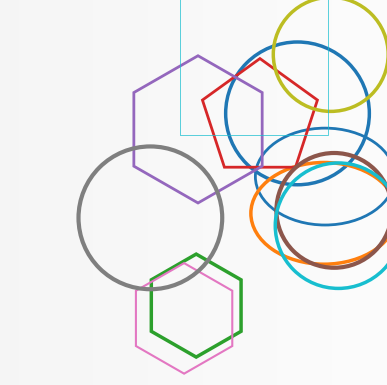[{"shape": "oval", "thickness": 2, "radius": 0.9, "center": [0.839, 0.541]}, {"shape": "circle", "thickness": 2.5, "radius": 0.93, "center": [0.768, 0.706]}, {"shape": "oval", "thickness": 2.5, "radius": 0.94, "center": [0.836, 0.446]}, {"shape": "hexagon", "thickness": 2.5, "radius": 0.67, "center": [0.506, 0.206]}, {"shape": "pentagon", "thickness": 2, "radius": 0.78, "center": [0.671, 0.692]}, {"shape": "hexagon", "thickness": 2, "radius": 0.96, "center": [0.511, 0.664]}, {"shape": "circle", "thickness": 3, "radius": 0.75, "center": [0.862, 0.454]}, {"shape": "hexagon", "thickness": 1.5, "radius": 0.72, "center": [0.475, 0.173]}, {"shape": "circle", "thickness": 3, "radius": 0.93, "center": [0.388, 0.434]}, {"shape": "circle", "thickness": 2.5, "radius": 0.74, "center": [0.854, 0.859]}, {"shape": "square", "thickness": 0.5, "radius": 0.95, "center": [0.655, 0.84]}, {"shape": "circle", "thickness": 2.5, "radius": 0.81, "center": [0.873, 0.414]}]